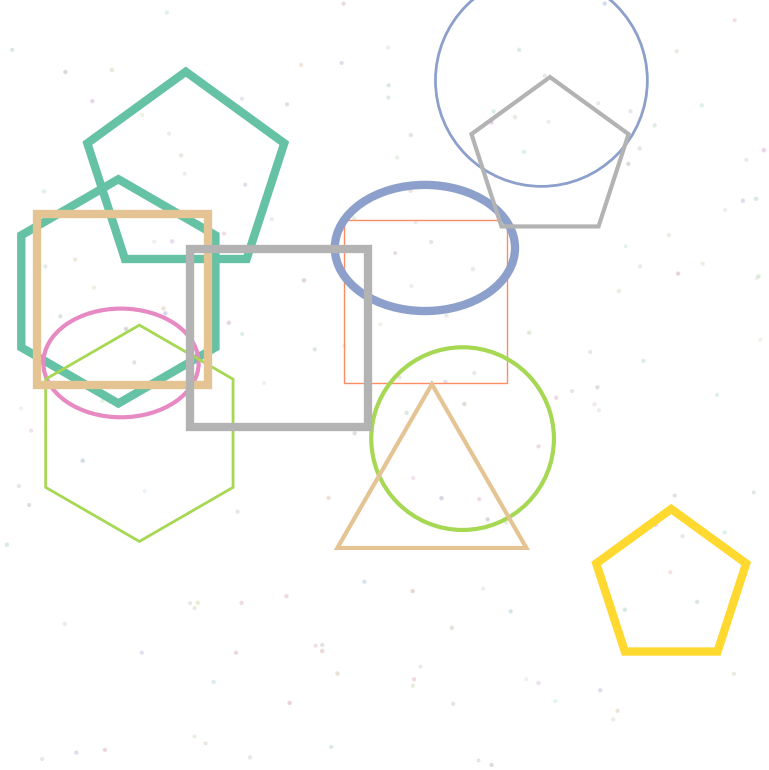[{"shape": "pentagon", "thickness": 3, "radius": 0.67, "center": [0.241, 0.772]}, {"shape": "hexagon", "thickness": 3, "radius": 0.73, "center": [0.154, 0.622]}, {"shape": "square", "thickness": 0.5, "radius": 0.53, "center": [0.553, 0.609]}, {"shape": "circle", "thickness": 1, "radius": 0.69, "center": [0.703, 0.896]}, {"shape": "oval", "thickness": 3, "radius": 0.59, "center": [0.552, 0.678]}, {"shape": "oval", "thickness": 1.5, "radius": 0.5, "center": [0.157, 0.529]}, {"shape": "circle", "thickness": 1.5, "radius": 0.59, "center": [0.601, 0.43]}, {"shape": "hexagon", "thickness": 1, "radius": 0.7, "center": [0.181, 0.437]}, {"shape": "pentagon", "thickness": 3, "radius": 0.51, "center": [0.872, 0.237]}, {"shape": "square", "thickness": 3, "radius": 0.55, "center": [0.16, 0.611]}, {"shape": "triangle", "thickness": 1.5, "radius": 0.71, "center": [0.561, 0.359]}, {"shape": "square", "thickness": 3, "radius": 0.58, "center": [0.362, 0.561]}, {"shape": "pentagon", "thickness": 1.5, "radius": 0.54, "center": [0.714, 0.793]}]